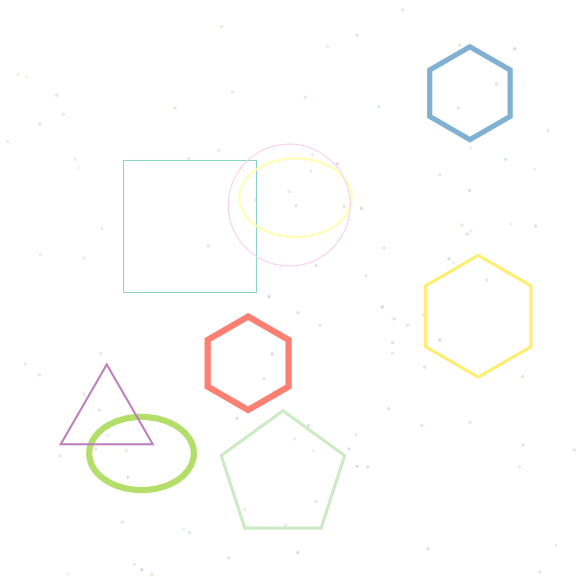[{"shape": "square", "thickness": 0.5, "radius": 0.57, "center": [0.328, 0.608]}, {"shape": "oval", "thickness": 1, "radius": 0.49, "center": [0.512, 0.657]}, {"shape": "hexagon", "thickness": 3, "radius": 0.4, "center": [0.43, 0.37]}, {"shape": "hexagon", "thickness": 2.5, "radius": 0.4, "center": [0.814, 0.838]}, {"shape": "oval", "thickness": 3, "radius": 0.45, "center": [0.245, 0.214]}, {"shape": "circle", "thickness": 0.5, "radius": 0.53, "center": [0.501, 0.644]}, {"shape": "triangle", "thickness": 1, "radius": 0.46, "center": [0.185, 0.276]}, {"shape": "pentagon", "thickness": 1.5, "radius": 0.56, "center": [0.49, 0.176]}, {"shape": "hexagon", "thickness": 1.5, "radius": 0.53, "center": [0.828, 0.452]}]